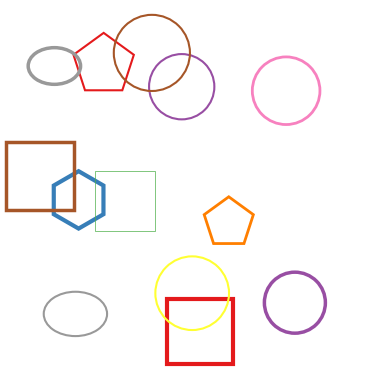[{"shape": "square", "thickness": 3, "radius": 0.43, "center": [0.52, 0.139]}, {"shape": "pentagon", "thickness": 1.5, "radius": 0.41, "center": [0.269, 0.832]}, {"shape": "hexagon", "thickness": 3, "radius": 0.37, "center": [0.204, 0.481]}, {"shape": "square", "thickness": 0.5, "radius": 0.39, "center": [0.325, 0.479]}, {"shape": "circle", "thickness": 1.5, "radius": 0.42, "center": [0.472, 0.775]}, {"shape": "circle", "thickness": 2.5, "radius": 0.4, "center": [0.766, 0.214]}, {"shape": "pentagon", "thickness": 2, "radius": 0.34, "center": [0.594, 0.422]}, {"shape": "circle", "thickness": 1.5, "radius": 0.48, "center": [0.499, 0.238]}, {"shape": "square", "thickness": 2.5, "radius": 0.44, "center": [0.103, 0.543]}, {"shape": "circle", "thickness": 1.5, "radius": 0.49, "center": [0.394, 0.863]}, {"shape": "circle", "thickness": 2, "radius": 0.44, "center": [0.743, 0.764]}, {"shape": "oval", "thickness": 1.5, "radius": 0.41, "center": [0.196, 0.185]}, {"shape": "oval", "thickness": 2.5, "radius": 0.34, "center": [0.141, 0.829]}]